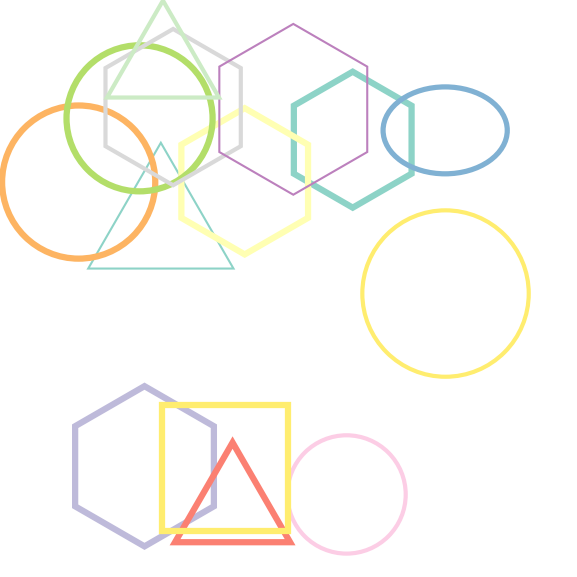[{"shape": "hexagon", "thickness": 3, "radius": 0.59, "center": [0.611, 0.757]}, {"shape": "triangle", "thickness": 1, "radius": 0.73, "center": [0.279, 0.607]}, {"shape": "hexagon", "thickness": 3, "radius": 0.63, "center": [0.424, 0.685]}, {"shape": "hexagon", "thickness": 3, "radius": 0.69, "center": [0.25, 0.192]}, {"shape": "triangle", "thickness": 3, "radius": 0.58, "center": [0.403, 0.118]}, {"shape": "oval", "thickness": 2.5, "radius": 0.54, "center": [0.771, 0.773]}, {"shape": "circle", "thickness": 3, "radius": 0.66, "center": [0.136, 0.684]}, {"shape": "circle", "thickness": 3, "radius": 0.63, "center": [0.242, 0.794]}, {"shape": "circle", "thickness": 2, "radius": 0.51, "center": [0.6, 0.143]}, {"shape": "hexagon", "thickness": 2, "radius": 0.68, "center": [0.3, 0.814]}, {"shape": "hexagon", "thickness": 1, "radius": 0.74, "center": [0.508, 0.81]}, {"shape": "triangle", "thickness": 2, "radius": 0.56, "center": [0.282, 0.886]}, {"shape": "circle", "thickness": 2, "radius": 0.72, "center": [0.771, 0.491]}, {"shape": "square", "thickness": 3, "radius": 0.55, "center": [0.389, 0.189]}]